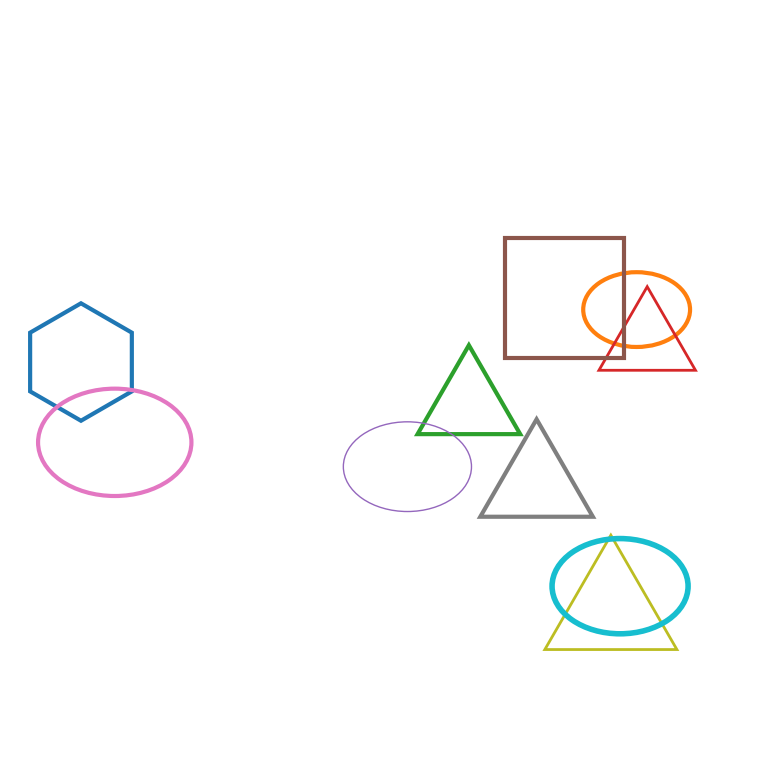[{"shape": "hexagon", "thickness": 1.5, "radius": 0.38, "center": [0.105, 0.53]}, {"shape": "oval", "thickness": 1.5, "radius": 0.35, "center": [0.827, 0.598]}, {"shape": "triangle", "thickness": 1.5, "radius": 0.38, "center": [0.609, 0.475]}, {"shape": "triangle", "thickness": 1, "radius": 0.36, "center": [0.841, 0.555]}, {"shape": "oval", "thickness": 0.5, "radius": 0.42, "center": [0.529, 0.394]}, {"shape": "square", "thickness": 1.5, "radius": 0.39, "center": [0.733, 0.613]}, {"shape": "oval", "thickness": 1.5, "radius": 0.5, "center": [0.149, 0.426]}, {"shape": "triangle", "thickness": 1.5, "radius": 0.42, "center": [0.697, 0.371]}, {"shape": "triangle", "thickness": 1, "radius": 0.5, "center": [0.793, 0.206]}, {"shape": "oval", "thickness": 2, "radius": 0.44, "center": [0.805, 0.239]}]